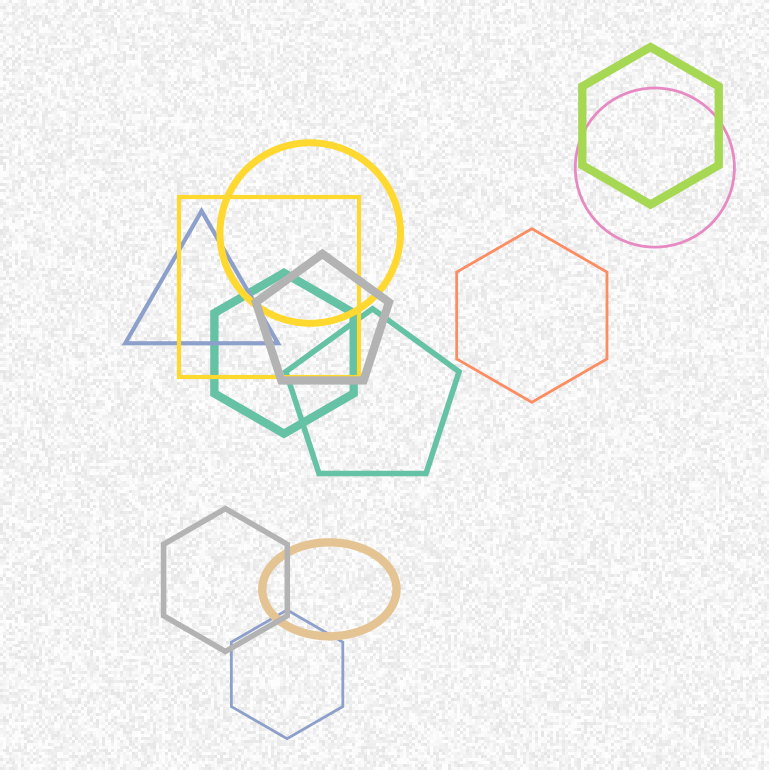[{"shape": "hexagon", "thickness": 3, "radius": 0.52, "center": [0.369, 0.541]}, {"shape": "pentagon", "thickness": 2, "radius": 0.59, "center": [0.484, 0.481]}, {"shape": "hexagon", "thickness": 1, "radius": 0.56, "center": [0.691, 0.59]}, {"shape": "triangle", "thickness": 1.5, "radius": 0.57, "center": [0.262, 0.611]}, {"shape": "hexagon", "thickness": 1, "radius": 0.42, "center": [0.373, 0.124]}, {"shape": "circle", "thickness": 1, "radius": 0.52, "center": [0.85, 0.782]}, {"shape": "hexagon", "thickness": 3, "radius": 0.51, "center": [0.845, 0.837]}, {"shape": "circle", "thickness": 2.5, "radius": 0.59, "center": [0.403, 0.697]}, {"shape": "square", "thickness": 1.5, "radius": 0.59, "center": [0.349, 0.627]}, {"shape": "oval", "thickness": 3, "radius": 0.44, "center": [0.428, 0.235]}, {"shape": "pentagon", "thickness": 3, "radius": 0.45, "center": [0.419, 0.579]}, {"shape": "hexagon", "thickness": 2, "radius": 0.46, "center": [0.293, 0.247]}]